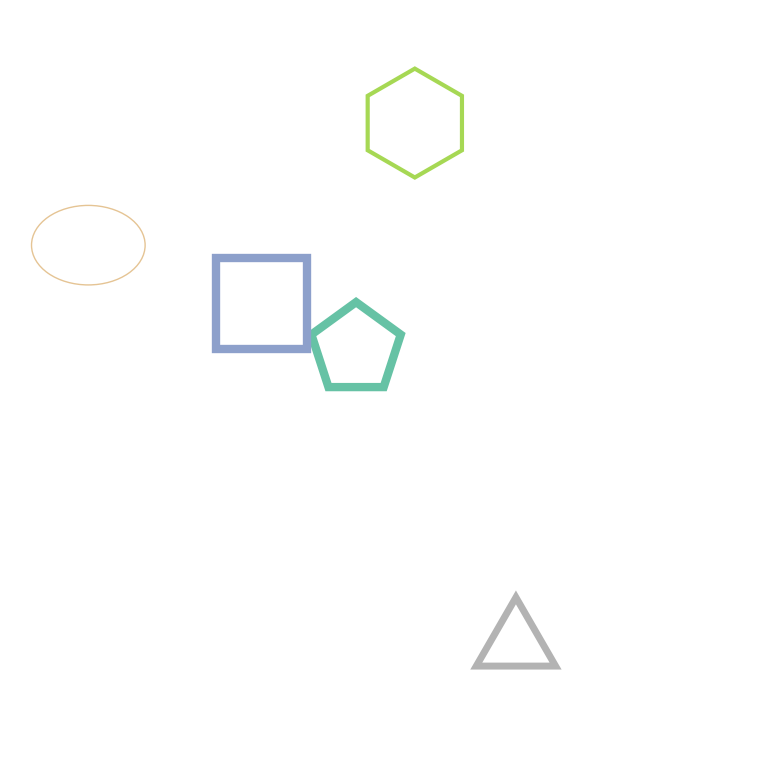[{"shape": "pentagon", "thickness": 3, "radius": 0.3, "center": [0.462, 0.547]}, {"shape": "square", "thickness": 3, "radius": 0.3, "center": [0.34, 0.605]}, {"shape": "hexagon", "thickness": 1.5, "radius": 0.35, "center": [0.539, 0.84]}, {"shape": "oval", "thickness": 0.5, "radius": 0.37, "center": [0.115, 0.682]}, {"shape": "triangle", "thickness": 2.5, "radius": 0.3, "center": [0.67, 0.165]}]